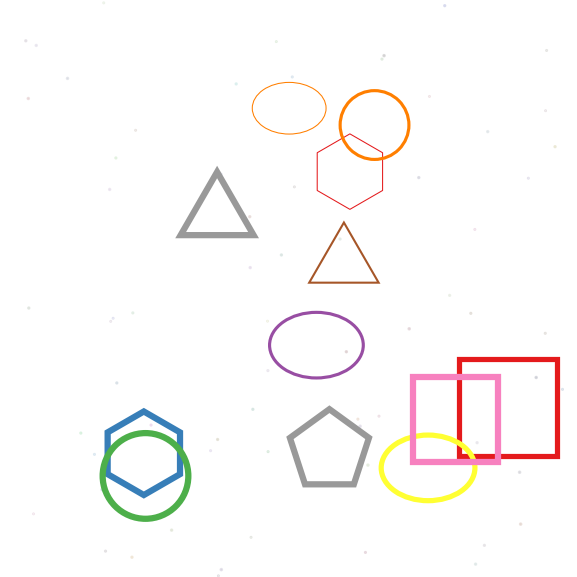[{"shape": "square", "thickness": 2.5, "radius": 0.42, "center": [0.88, 0.293]}, {"shape": "hexagon", "thickness": 0.5, "radius": 0.33, "center": [0.606, 0.702]}, {"shape": "hexagon", "thickness": 3, "radius": 0.36, "center": [0.249, 0.214]}, {"shape": "circle", "thickness": 3, "radius": 0.37, "center": [0.252, 0.175]}, {"shape": "oval", "thickness": 1.5, "radius": 0.41, "center": [0.548, 0.401]}, {"shape": "circle", "thickness": 1.5, "radius": 0.3, "center": [0.649, 0.783]}, {"shape": "oval", "thickness": 0.5, "radius": 0.32, "center": [0.501, 0.812]}, {"shape": "oval", "thickness": 2.5, "radius": 0.41, "center": [0.741, 0.189]}, {"shape": "triangle", "thickness": 1, "radius": 0.35, "center": [0.596, 0.544]}, {"shape": "square", "thickness": 3, "radius": 0.37, "center": [0.789, 0.272]}, {"shape": "triangle", "thickness": 3, "radius": 0.36, "center": [0.376, 0.628]}, {"shape": "pentagon", "thickness": 3, "radius": 0.36, "center": [0.57, 0.219]}]